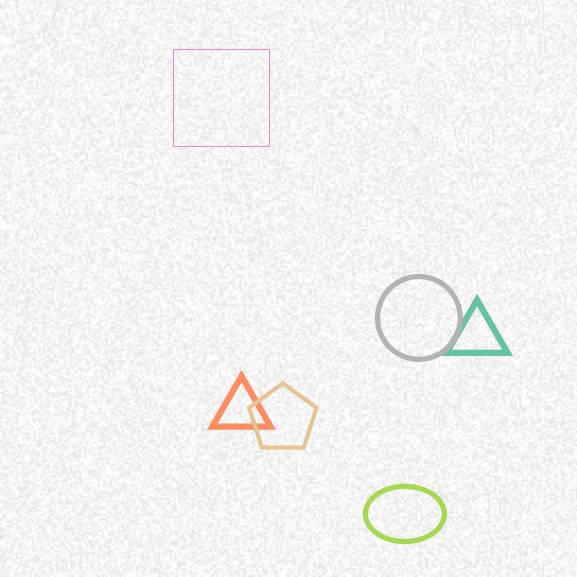[{"shape": "triangle", "thickness": 3, "radius": 0.3, "center": [0.826, 0.419]}, {"shape": "triangle", "thickness": 3, "radius": 0.29, "center": [0.418, 0.29]}, {"shape": "square", "thickness": 0.5, "radius": 0.42, "center": [0.382, 0.83]}, {"shape": "oval", "thickness": 2.5, "radius": 0.34, "center": [0.701, 0.109]}, {"shape": "pentagon", "thickness": 2, "radius": 0.31, "center": [0.49, 0.274]}, {"shape": "circle", "thickness": 2.5, "radius": 0.36, "center": [0.725, 0.449]}]